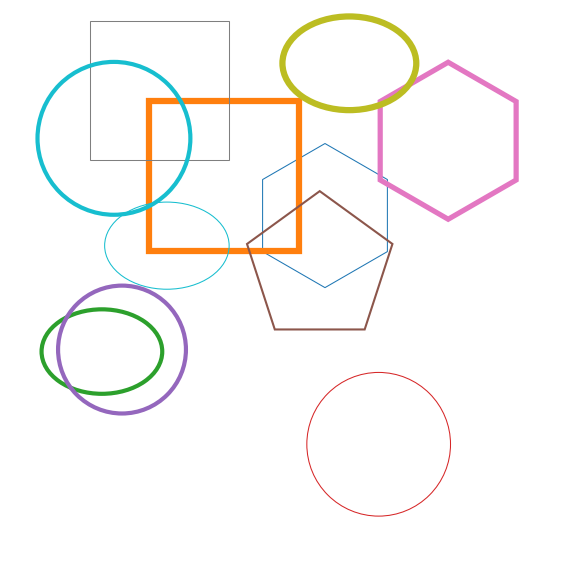[{"shape": "hexagon", "thickness": 0.5, "radius": 0.62, "center": [0.563, 0.626]}, {"shape": "square", "thickness": 3, "radius": 0.65, "center": [0.387, 0.695]}, {"shape": "oval", "thickness": 2, "radius": 0.52, "center": [0.176, 0.39]}, {"shape": "circle", "thickness": 0.5, "radius": 0.62, "center": [0.656, 0.23]}, {"shape": "circle", "thickness": 2, "radius": 0.55, "center": [0.211, 0.394]}, {"shape": "pentagon", "thickness": 1, "radius": 0.66, "center": [0.554, 0.536]}, {"shape": "hexagon", "thickness": 2.5, "radius": 0.68, "center": [0.776, 0.755]}, {"shape": "square", "thickness": 0.5, "radius": 0.6, "center": [0.276, 0.843]}, {"shape": "oval", "thickness": 3, "radius": 0.58, "center": [0.605, 0.89]}, {"shape": "circle", "thickness": 2, "radius": 0.66, "center": [0.197, 0.76]}, {"shape": "oval", "thickness": 0.5, "radius": 0.54, "center": [0.289, 0.574]}]